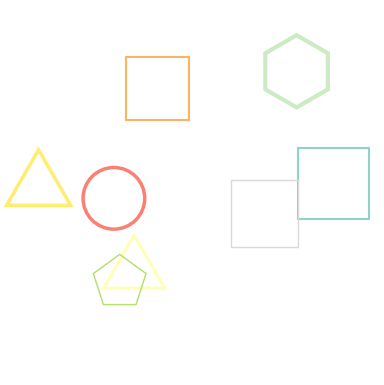[{"shape": "square", "thickness": 1.5, "radius": 0.46, "center": [0.866, 0.524]}, {"shape": "triangle", "thickness": 2, "radius": 0.46, "center": [0.348, 0.298]}, {"shape": "circle", "thickness": 2.5, "radius": 0.4, "center": [0.296, 0.485]}, {"shape": "square", "thickness": 1.5, "radius": 0.41, "center": [0.41, 0.769]}, {"shape": "pentagon", "thickness": 1, "radius": 0.36, "center": [0.311, 0.267]}, {"shape": "square", "thickness": 1, "radius": 0.44, "center": [0.688, 0.445]}, {"shape": "hexagon", "thickness": 3, "radius": 0.47, "center": [0.77, 0.815]}, {"shape": "triangle", "thickness": 2.5, "radius": 0.48, "center": [0.1, 0.515]}]